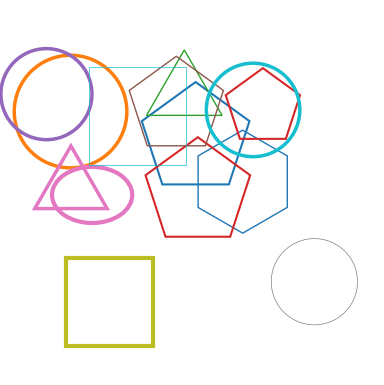[{"shape": "pentagon", "thickness": 1.5, "radius": 0.74, "center": [0.508, 0.64]}, {"shape": "hexagon", "thickness": 1, "radius": 0.67, "center": [0.63, 0.528]}, {"shape": "circle", "thickness": 2.5, "radius": 0.73, "center": [0.183, 0.71]}, {"shape": "triangle", "thickness": 1, "radius": 0.57, "center": [0.479, 0.757]}, {"shape": "pentagon", "thickness": 1.5, "radius": 0.51, "center": [0.683, 0.721]}, {"shape": "pentagon", "thickness": 1.5, "radius": 0.71, "center": [0.514, 0.501]}, {"shape": "circle", "thickness": 2.5, "radius": 0.59, "center": [0.121, 0.755]}, {"shape": "pentagon", "thickness": 1, "radius": 0.64, "center": [0.458, 0.725]}, {"shape": "oval", "thickness": 3, "radius": 0.52, "center": [0.239, 0.494]}, {"shape": "triangle", "thickness": 2.5, "radius": 0.54, "center": [0.184, 0.512]}, {"shape": "circle", "thickness": 0.5, "radius": 0.56, "center": [0.817, 0.268]}, {"shape": "square", "thickness": 3, "radius": 0.57, "center": [0.284, 0.215]}, {"shape": "square", "thickness": 0.5, "radius": 0.63, "center": [0.358, 0.699]}, {"shape": "circle", "thickness": 2.5, "radius": 0.61, "center": [0.657, 0.714]}]